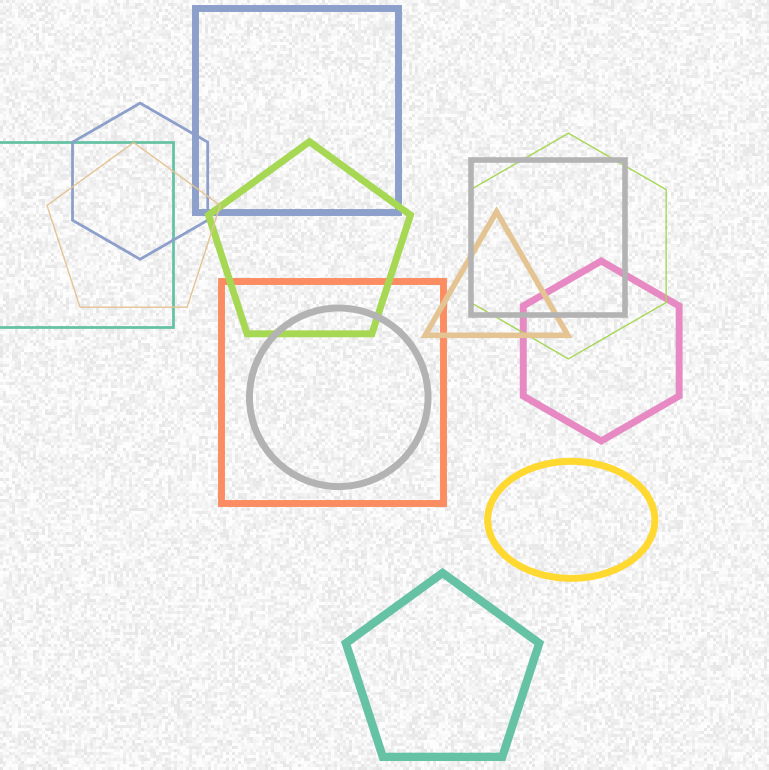[{"shape": "pentagon", "thickness": 3, "radius": 0.66, "center": [0.575, 0.124]}, {"shape": "square", "thickness": 1, "radius": 0.6, "center": [0.105, 0.695]}, {"shape": "square", "thickness": 2.5, "radius": 0.72, "center": [0.431, 0.491]}, {"shape": "square", "thickness": 2.5, "radius": 0.66, "center": [0.385, 0.857]}, {"shape": "hexagon", "thickness": 1, "radius": 0.51, "center": [0.182, 0.765]}, {"shape": "hexagon", "thickness": 2.5, "radius": 0.58, "center": [0.781, 0.544]}, {"shape": "pentagon", "thickness": 2.5, "radius": 0.69, "center": [0.402, 0.678]}, {"shape": "hexagon", "thickness": 0.5, "radius": 0.73, "center": [0.738, 0.68]}, {"shape": "oval", "thickness": 2.5, "radius": 0.54, "center": [0.742, 0.325]}, {"shape": "triangle", "thickness": 2, "radius": 0.54, "center": [0.645, 0.618]}, {"shape": "pentagon", "thickness": 0.5, "radius": 0.59, "center": [0.173, 0.697]}, {"shape": "circle", "thickness": 2.5, "radius": 0.58, "center": [0.44, 0.484]}, {"shape": "square", "thickness": 2, "radius": 0.5, "center": [0.712, 0.692]}]